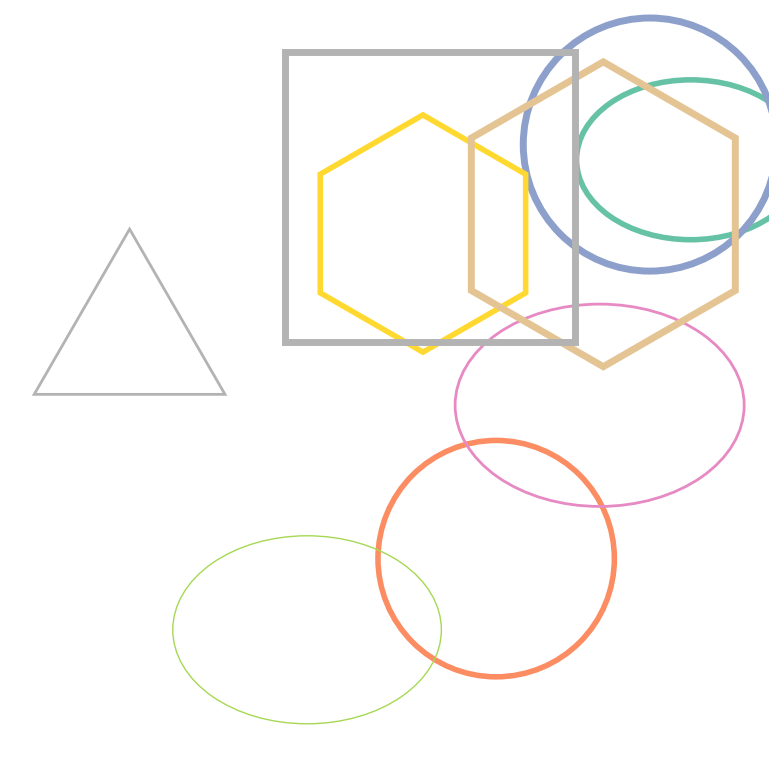[{"shape": "oval", "thickness": 2, "radius": 0.74, "center": [0.897, 0.792]}, {"shape": "circle", "thickness": 2, "radius": 0.77, "center": [0.644, 0.275]}, {"shape": "circle", "thickness": 2.5, "radius": 0.82, "center": [0.844, 0.812]}, {"shape": "oval", "thickness": 1, "radius": 0.94, "center": [0.779, 0.474]}, {"shape": "oval", "thickness": 0.5, "radius": 0.87, "center": [0.399, 0.182]}, {"shape": "hexagon", "thickness": 2, "radius": 0.77, "center": [0.549, 0.697]}, {"shape": "hexagon", "thickness": 2.5, "radius": 0.99, "center": [0.784, 0.722]}, {"shape": "square", "thickness": 2.5, "radius": 0.94, "center": [0.558, 0.744]}, {"shape": "triangle", "thickness": 1, "radius": 0.72, "center": [0.168, 0.559]}]